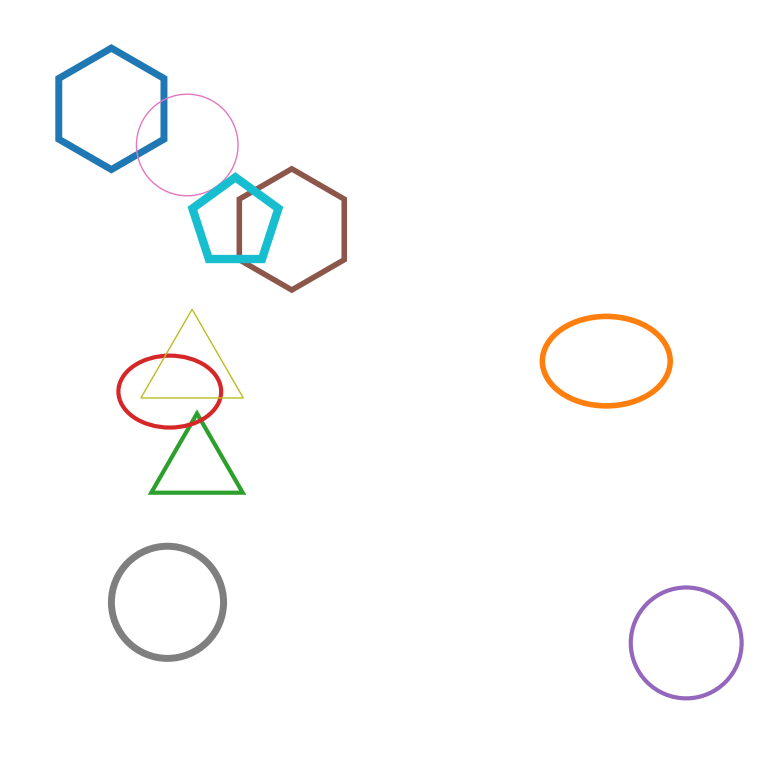[{"shape": "hexagon", "thickness": 2.5, "radius": 0.39, "center": [0.145, 0.859]}, {"shape": "oval", "thickness": 2, "radius": 0.42, "center": [0.787, 0.531]}, {"shape": "triangle", "thickness": 1.5, "radius": 0.34, "center": [0.256, 0.394]}, {"shape": "oval", "thickness": 1.5, "radius": 0.33, "center": [0.221, 0.491]}, {"shape": "circle", "thickness": 1.5, "radius": 0.36, "center": [0.891, 0.165]}, {"shape": "hexagon", "thickness": 2, "radius": 0.39, "center": [0.379, 0.702]}, {"shape": "circle", "thickness": 0.5, "radius": 0.33, "center": [0.243, 0.812]}, {"shape": "circle", "thickness": 2.5, "radius": 0.36, "center": [0.218, 0.218]}, {"shape": "triangle", "thickness": 0.5, "radius": 0.38, "center": [0.249, 0.522]}, {"shape": "pentagon", "thickness": 3, "radius": 0.29, "center": [0.306, 0.711]}]